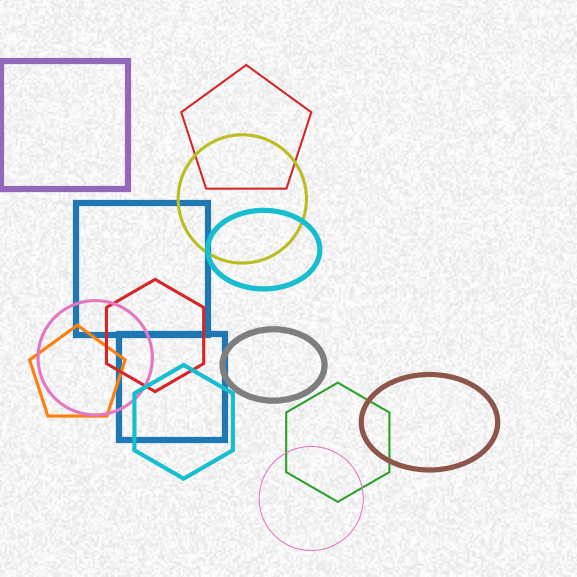[{"shape": "square", "thickness": 3, "radius": 0.46, "center": [0.298, 0.329]}, {"shape": "square", "thickness": 3, "radius": 0.57, "center": [0.246, 0.533]}, {"shape": "pentagon", "thickness": 1.5, "radius": 0.43, "center": [0.134, 0.349]}, {"shape": "hexagon", "thickness": 1, "radius": 0.52, "center": [0.585, 0.233]}, {"shape": "hexagon", "thickness": 1.5, "radius": 0.49, "center": [0.269, 0.418]}, {"shape": "pentagon", "thickness": 1, "radius": 0.59, "center": [0.426, 0.768]}, {"shape": "square", "thickness": 3, "radius": 0.55, "center": [0.111, 0.783]}, {"shape": "oval", "thickness": 2.5, "radius": 0.59, "center": [0.744, 0.268]}, {"shape": "circle", "thickness": 0.5, "radius": 0.45, "center": [0.539, 0.136]}, {"shape": "circle", "thickness": 1.5, "radius": 0.49, "center": [0.165, 0.38]}, {"shape": "oval", "thickness": 3, "radius": 0.44, "center": [0.474, 0.367]}, {"shape": "circle", "thickness": 1.5, "radius": 0.56, "center": [0.42, 0.655]}, {"shape": "oval", "thickness": 2.5, "radius": 0.49, "center": [0.457, 0.567]}, {"shape": "hexagon", "thickness": 2, "radius": 0.49, "center": [0.318, 0.269]}]